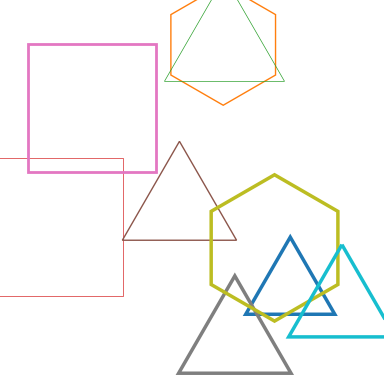[{"shape": "triangle", "thickness": 2.5, "radius": 0.67, "center": [0.754, 0.251]}, {"shape": "hexagon", "thickness": 1, "radius": 0.78, "center": [0.58, 0.884]}, {"shape": "triangle", "thickness": 0.5, "radius": 0.9, "center": [0.583, 0.879]}, {"shape": "square", "thickness": 0.5, "radius": 0.9, "center": [0.139, 0.41]}, {"shape": "triangle", "thickness": 1, "radius": 0.86, "center": [0.466, 0.462]}, {"shape": "square", "thickness": 2, "radius": 0.83, "center": [0.239, 0.72]}, {"shape": "triangle", "thickness": 2.5, "radius": 0.84, "center": [0.61, 0.115]}, {"shape": "hexagon", "thickness": 2.5, "radius": 0.95, "center": [0.713, 0.356]}, {"shape": "triangle", "thickness": 2.5, "radius": 0.8, "center": [0.888, 0.205]}]